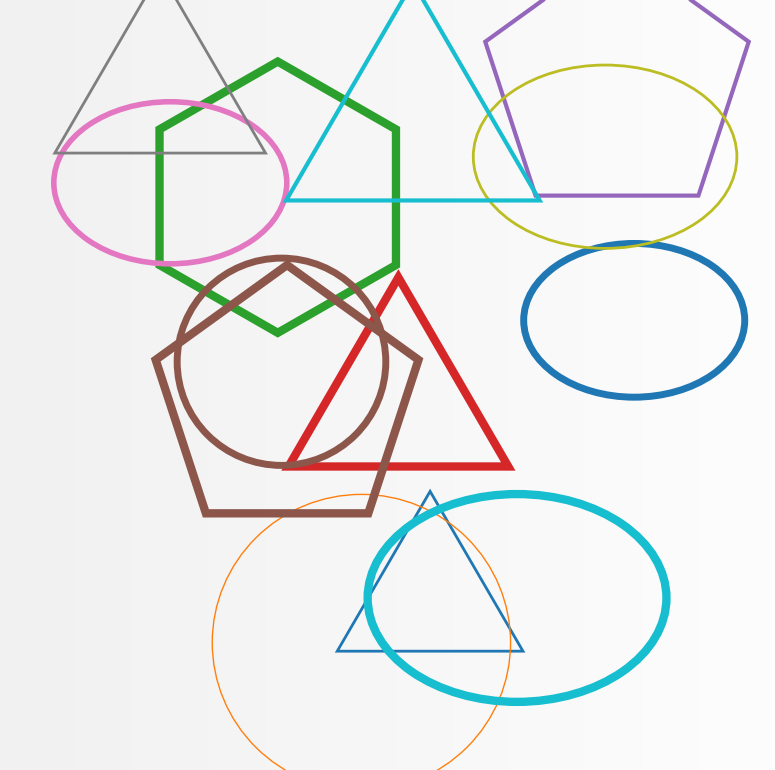[{"shape": "triangle", "thickness": 1, "radius": 0.69, "center": [0.555, 0.223]}, {"shape": "oval", "thickness": 2.5, "radius": 0.71, "center": [0.818, 0.584]}, {"shape": "circle", "thickness": 0.5, "radius": 0.96, "center": [0.466, 0.165]}, {"shape": "hexagon", "thickness": 3, "radius": 0.88, "center": [0.358, 0.744]}, {"shape": "triangle", "thickness": 3, "radius": 0.82, "center": [0.514, 0.476]}, {"shape": "pentagon", "thickness": 1.5, "radius": 0.89, "center": [0.796, 0.891]}, {"shape": "pentagon", "thickness": 3, "radius": 0.89, "center": [0.37, 0.478]}, {"shape": "circle", "thickness": 2.5, "radius": 0.67, "center": [0.363, 0.53]}, {"shape": "oval", "thickness": 2, "radius": 0.75, "center": [0.22, 0.763]}, {"shape": "triangle", "thickness": 1, "radius": 0.78, "center": [0.207, 0.88]}, {"shape": "oval", "thickness": 1, "radius": 0.85, "center": [0.781, 0.796]}, {"shape": "triangle", "thickness": 1.5, "radius": 0.94, "center": [0.533, 0.834]}, {"shape": "oval", "thickness": 3, "radius": 0.96, "center": [0.667, 0.223]}]